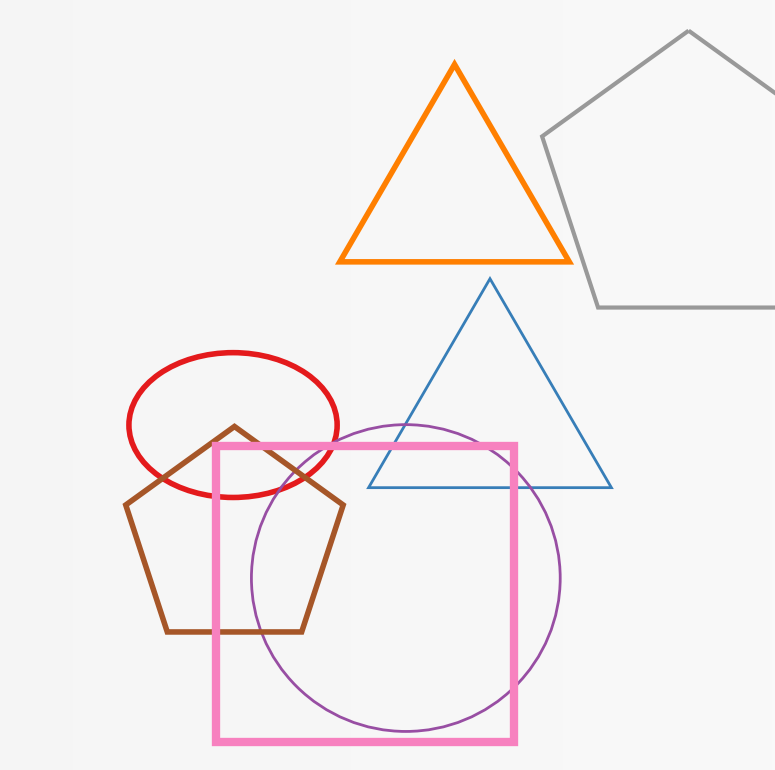[{"shape": "oval", "thickness": 2, "radius": 0.67, "center": [0.301, 0.448]}, {"shape": "triangle", "thickness": 1, "radius": 0.9, "center": [0.632, 0.457]}, {"shape": "circle", "thickness": 1, "radius": 1.0, "center": [0.524, 0.249]}, {"shape": "triangle", "thickness": 2, "radius": 0.85, "center": [0.587, 0.745]}, {"shape": "pentagon", "thickness": 2, "radius": 0.74, "center": [0.303, 0.299]}, {"shape": "square", "thickness": 3, "radius": 0.96, "center": [0.471, 0.229]}, {"shape": "pentagon", "thickness": 1.5, "radius": 0.99, "center": [0.889, 0.761]}]